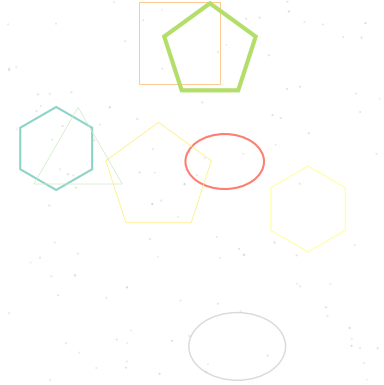[{"shape": "hexagon", "thickness": 1.5, "radius": 0.54, "center": [0.146, 0.614]}, {"shape": "hexagon", "thickness": 1, "radius": 0.56, "center": [0.8, 0.457]}, {"shape": "oval", "thickness": 1.5, "radius": 0.51, "center": [0.584, 0.58]}, {"shape": "square", "thickness": 0.5, "radius": 0.53, "center": [0.467, 0.888]}, {"shape": "pentagon", "thickness": 3, "radius": 0.62, "center": [0.545, 0.866]}, {"shape": "oval", "thickness": 1, "radius": 0.63, "center": [0.616, 0.1]}, {"shape": "triangle", "thickness": 0.5, "radius": 0.66, "center": [0.203, 0.588]}, {"shape": "pentagon", "thickness": 0.5, "radius": 0.72, "center": [0.412, 0.538]}]